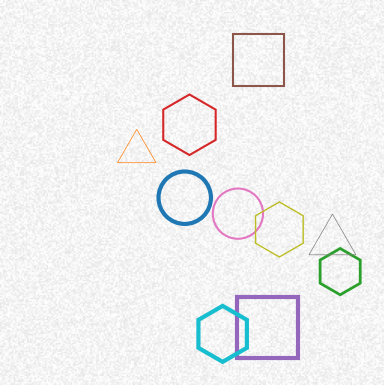[{"shape": "circle", "thickness": 3, "radius": 0.34, "center": [0.48, 0.486]}, {"shape": "triangle", "thickness": 0.5, "radius": 0.29, "center": [0.355, 0.606]}, {"shape": "hexagon", "thickness": 2, "radius": 0.3, "center": [0.884, 0.294]}, {"shape": "hexagon", "thickness": 1.5, "radius": 0.39, "center": [0.492, 0.676]}, {"shape": "square", "thickness": 3, "radius": 0.4, "center": [0.694, 0.149]}, {"shape": "square", "thickness": 1.5, "radius": 0.33, "center": [0.671, 0.844]}, {"shape": "circle", "thickness": 1.5, "radius": 0.33, "center": [0.618, 0.445]}, {"shape": "triangle", "thickness": 0.5, "radius": 0.35, "center": [0.864, 0.373]}, {"shape": "hexagon", "thickness": 1, "radius": 0.36, "center": [0.726, 0.404]}, {"shape": "hexagon", "thickness": 3, "radius": 0.36, "center": [0.578, 0.133]}]